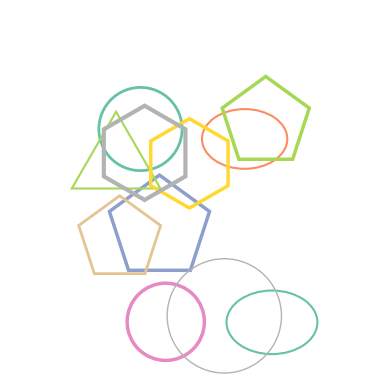[{"shape": "oval", "thickness": 1.5, "radius": 0.59, "center": [0.706, 0.163]}, {"shape": "circle", "thickness": 2, "radius": 0.54, "center": [0.365, 0.665]}, {"shape": "oval", "thickness": 1.5, "radius": 0.55, "center": [0.635, 0.639]}, {"shape": "pentagon", "thickness": 2.5, "radius": 0.68, "center": [0.414, 0.409]}, {"shape": "circle", "thickness": 2.5, "radius": 0.5, "center": [0.431, 0.164]}, {"shape": "triangle", "thickness": 1.5, "radius": 0.66, "center": [0.302, 0.577]}, {"shape": "pentagon", "thickness": 2.5, "radius": 0.59, "center": [0.69, 0.683]}, {"shape": "hexagon", "thickness": 2.5, "radius": 0.58, "center": [0.492, 0.576]}, {"shape": "pentagon", "thickness": 2, "radius": 0.56, "center": [0.311, 0.38]}, {"shape": "hexagon", "thickness": 3, "radius": 0.61, "center": [0.376, 0.603]}, {"shape": "circle", "thickness": 1, "radius": 0.74, "center": [0.583, 0.179]}]